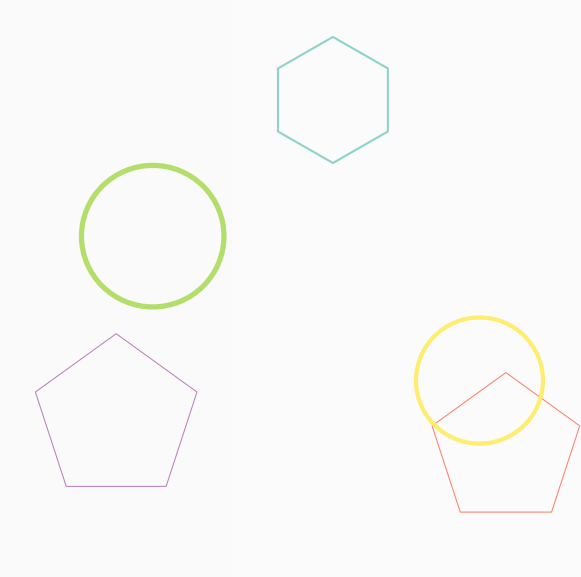[{"shape": "hexagon", "thickness": 1, "radius": 0.55, "center": [0.573, 0.826]}, {"shape": "pentagon", "thickness": 0.5, "radius": 0.67, "center": [0.87, 0.22]}, {"shape": "circle", "thickness": 2.5, "radius": 0.61, "center": [0.263, 0.59]}, {"shape": "pentagon", "thickness": 0.5, "radius": 0.73, "center": [0.2, 0.275]}, {"shape": "circle", "thickness": 2, "radius": 0.55, "center": [0.825, 0.34]}]